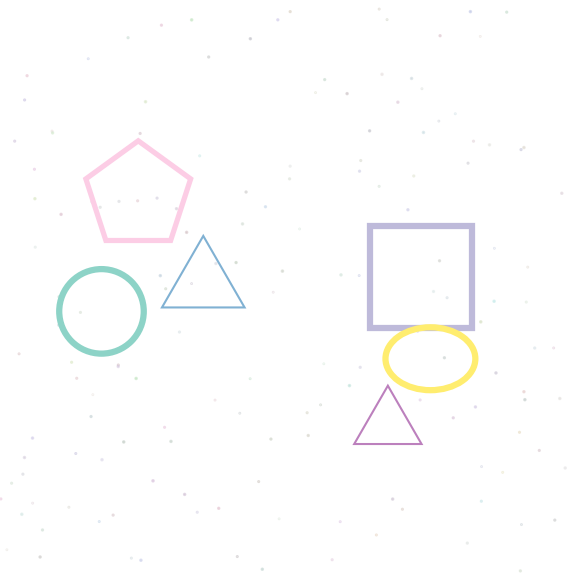[{"shape": "circle", "thickness": 3, "radius": 0.37, "center": [0.176, 0.46]}, {"shape": "square", "thickness": 3, "radius": 0.44, "center": [0.729, 0.519]}, {"shape": "triangle", "thickness": 1, "radius": 0.41, "center": [0.352, 0.508]}, {"shape": "pentagon", "thickness": 2.5, "radius": 0.48, "center": [0.239, 0.66]}, {"shape": "triangle", "thickness": 1, "radius": 0.34, "center": [0.672, 0.264]}, {"shape": "oval", "thickness": 3, "radius": 0.39, "center": [0.745, 0.378]}]